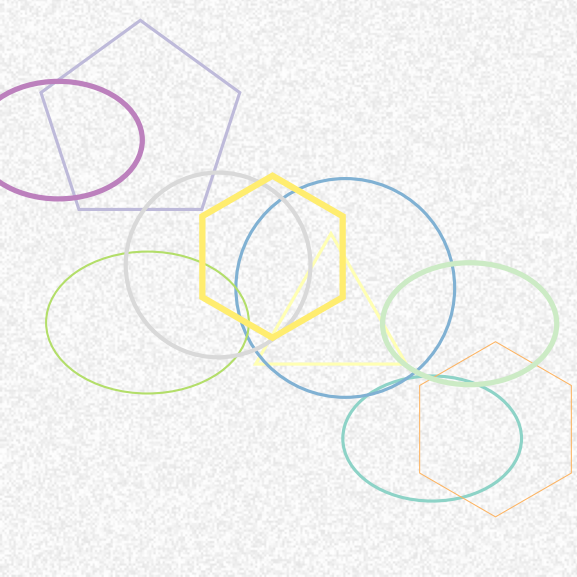[{"shape": "oval", "thickness": 1.5, "radius": 0.77, "center": [0.748, 0.24]}, {"shape": "triangle", "thickness": 1.5, "radius": 0.75, "center": [0.573, 0.444]}, {"shape": "pentagon", "thickness": 1.5, "radius": 0.9, "center": [0.243, 0.783]}, {"shape": "circle", "thickness": 1.5, "radius": 0.95, "center": [0.598, 0.501]}, {"shape": "hexagon", "thickness": 0.5, "radius": 0.76, "center": [0.858, 0.256]}, {"shape": "oval", "thickness": 1, "radius": 0.88, "center": [0.255, 0.441]}, {"shape": "circle", "thickness": 2, "radius": 0.8, "center": [0.378, 0.54]}, {"shape": "oval", "thickness": 2.5, "radius": 0.73, "center": [0.101, 0.757]}, {"shape": "oval", "thickness": 2.5, "radius": 0.75, "center": [0.813, 0.439]}, {"shape": "hexagon", "thickness": 3, "radius": 0.7, "center": [0.472, 0.555]}]